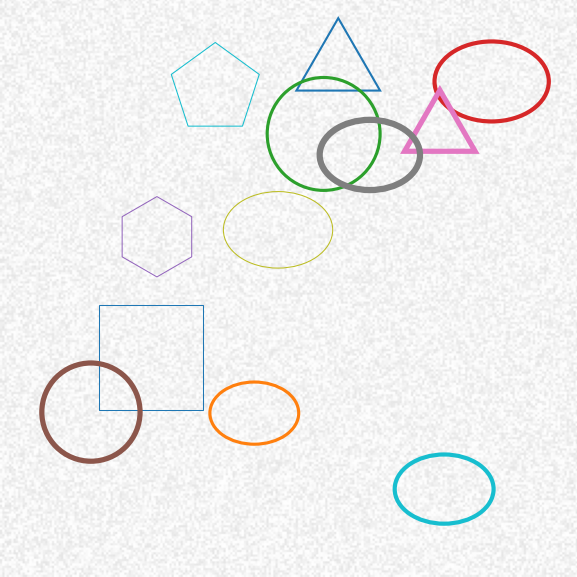[{"shape": "square", "thickness": 0.5, "radius": 0.45, "center": [0.262, 0.38]}, {"shape": "triangle", "thickness": 1, "radius": 0.42, "center": [0.586, 0.884]}, {"shape": "oval", "thickness": 1.5, "radius": 0.38, "center": [0.44, 0.284]}, {"shape": "circle", "thickness": 1.5, "radius": 0.49, "center": [0.56, 0.767]}, {"shape": "oval", "thickness": 2, "radius": 0.49, "center": [0.851, 0.858]}, {"shape": "hexagon", "thickness": 0.5, "radius": 0.35, "center": [0.272, 0.589]}, {"shape": "circle", "thickness": 2.5, "radius": 0.43, "center": [0.157, 0.286]}, {"shape": "triangle", "thickness": 2.5, "radius": 0.35, "center": [0.762, 0.772]}, {"shape": "oval", "thickness": 3, "radius": 0.43, "center": [0.64, 0.731]}, {"shape": "oval", "thickness": 0.5, "radius": 0.47, "center": [0.481, 0.601]}, {"shape": "pentagon", "thickness": 0.5, "radius": 0.4, "center": [0.373, 0.846]}, {"shape": "oval", "thickness": 2, "radius": 0.43, "center": [0.769, 0.152]}]